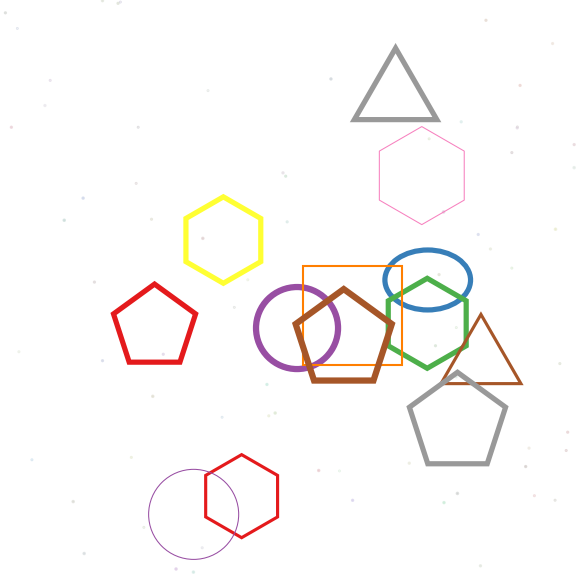[{"shape": "pentagon", "thickness": 2.5, "radius": 0.37, "center": [0.268, 0.432]}, {"shape": "hexagon", "thickness": 1.5, "radius": 0.36, "center": [0.418, 0.14]}, {"shape": "oval", "thickness": 2.5, "radius": 0.37, "center": [0.741, 0.514]}, {"shape": "hexagon", "thickness": 2.5, "radius": 0.39, "center": [0.74, 0.439]}, {"shape": "circle", "thickness": 0.5, "radius": 0.39, "center": [0.335, 0.108]}, {"shape": "circle", "thickness": 3, "radius": 0.36, "center": [0.514, 0.431]}, {"shape": "square", "thickness": 1, "radius": 0.43, "center": [0.61, 0.454]}, {"shape": "hexagon", "thickness": 2.5, "radius": 0.37, "center": [0.387, 0.583]}, {"shape": "triangle", "thickness": 1.5, "radius": 0.4, "center": [0.833, 0.375]}, {"shape": "pentagon", "thickness": 3, "radius": 0.44, "center": [0.595, 0.411]}, {"shape": "hexagon", "thickness": 0.5, "radius": 0.42, "center": [0.73, 0.695]}, {"shape": "triangle", "thickness": 2.5, "radius": 0.41, "center": [0.685, 0.833]}, {"shape": "pentagon", "thickness": 2.5, "radius": 0.44, "center": [0.792, 0.267]}]